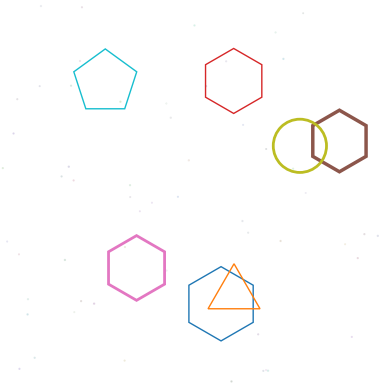[{"shape": "hexagon", "thickness": 1, "radius": 0.48, "center": [0.574, 0.211]}, {"shape": "triangle", "thickness": 1, "radius": 0.39, "center": [0.608, 0.237]}, {"shape": "hexagon", "thickness": 1, "radius": 0.42, "center": [0.607, 0.79]}, {"shape": "hexagon", "thickness": 2.5, "radius": 0.4, "center": [0.882, 0.634]}, {"shape": "hexagon", "thickness": 2, "radius": 0.42, "center": [0.355, 0.304]}, {"shape": "circle", "thickness": 2, "radius": 0.35, "center": [0.779, 0.621]}, {"shape": "pentagon", "thickness": 1, "radius": 0.43, "center": [0.273, 0.787]}]